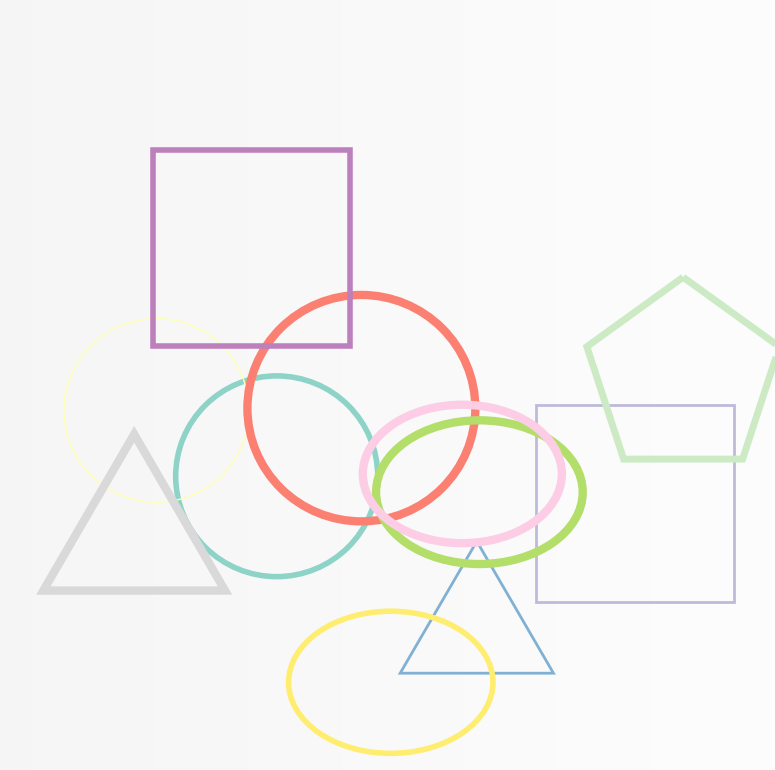[{"shape": "circle", "thickness": 2, "radius": 0.65, "center": [0.357, 0.381]}, {"shape": "circle", "thickness": 0.5, "radius": 0.6, "center": [0.202, 0.467]}, {"shape": "square", "thickness": 1, "radius": 0.64, "center": [0.82, 0.346]}, {"shape": "circle", "thickness": 3, "radius": 0.74, "center": [0.466, 0.47]}, {"shape": "triangle", "thickness": 1, "radius": 0.57, "center": [0.615, 0.183]}, {"shape": "oval", "thickness": 3, "radius": 0.67, "center": [0.619, 0.361]}, {"shape": "oval", "thickness": 3, "radius": 0.64, "center": [0.597, 0.384]}, {"shape": "triangle", "thickness": 3, "radius": 0.68, "center": [0.173, 0.301]}, {"shape": "square", "thickness": 2, "radius": 0.64, "center": [0.325, 0.678]}, {"shape": "pentagon", "thickness": 2.5, "radius": 0.65, "center": [0.881, 0.509]}, {"shape": "oval", "thickness": 2, "radius": 0.66, "center": [0.504, 0.114]}]